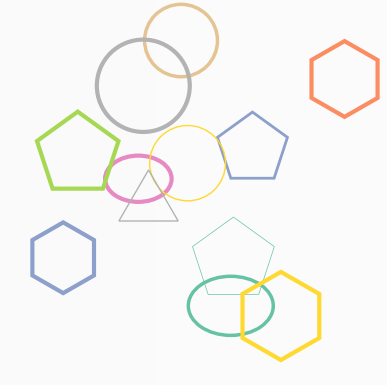[{"shape": "pentagon", "thickness": 0.5, "radius": 0.56, "center": [0.602, 0.325]}, {"shape": "oval", "thickness": 2.5, "radius": 0.55, "center": [0.596, 0.206]}, {"shape": "hexagon", "thickness": 3, "radius": 0.49, "center": [0.889, 0.795]}, {"shape": "pentagon", "thickness": 2, "radius": 0.47, "center": [0.652, 0.614]}, {"shape": "hexagon", "thickness": 3, "radius": 0.46, "center": [0.163, 0.331]}, {"shape": "oval", "thickness": 3, "radius": 0.43, "center": [0.357, 0.536]}, {"shape": "pentagon", "thickness": 3, "radius": 0.55, "center": [0.201, 0.599]}, {"shape": "hexagon", "thickness": 3, "radius": 0.57, "center": [0.725, 0.179]}, {"shape": "circle", "thickness": 1, "radius": 0.49, "center": [0.484, 0.576]}, {"shape": "circle", "thickness": 2.5, "radius": 0.47, "center": [0.467, 0.895]}, {"shape": "circle", "thickness": 3, "radius": 0.6, "center": [0.37, 0.777]}, {"shape": "triangle", "thickness": 1, "radius": 0.44, "center": [0.383, 0.47]}]